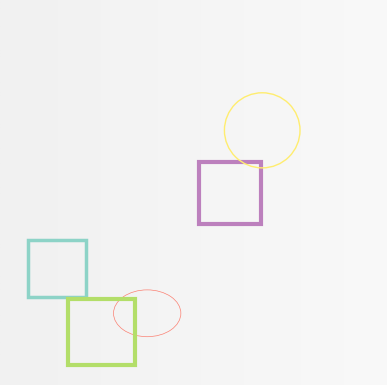[{"shape": "square", "thickness": 2.5, "radius": 0.37, "center": [0.147, 0.302]}, {"shape": "oval", "thickness": 0.5, "radius": 0.43, "center": [0.38, 0.186]}, {"shape": "square", "thickness": 3, "radius": 0.43, "center": [0.261, 0.138]}, {"shape": "square", "thickness": 3, "radius": 0.4, "center": [0.594, 0.498]}, {"shape": "circle", "thickness": 1, "radius": 0.49, "center": [0.677, 0.661]}]